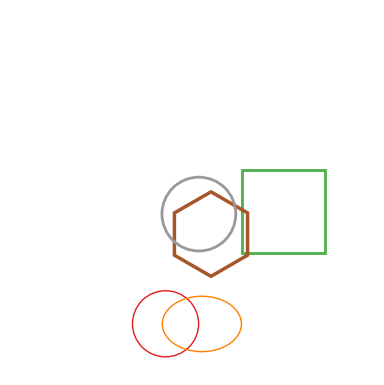[{"shape": "circle", "thickness": 1, "radius": 0.43, "center": [0.43, 0.159]}, {"shape": "square", "thickness": 2, "radius": 0.54, "center": [0.737, 0.451]}, {"shape": "oval", "thickness": 1, "radius": 0.51, "center": [0.524, 0.159]}, {"shape": "hexagon", "thickness": 2.5, "radius": 0.55, "center": [0.548, 0.392]}, {"shape": "circle", "thickness": 2, "radius": 0.48, "center": [0.517, 0.444]}]